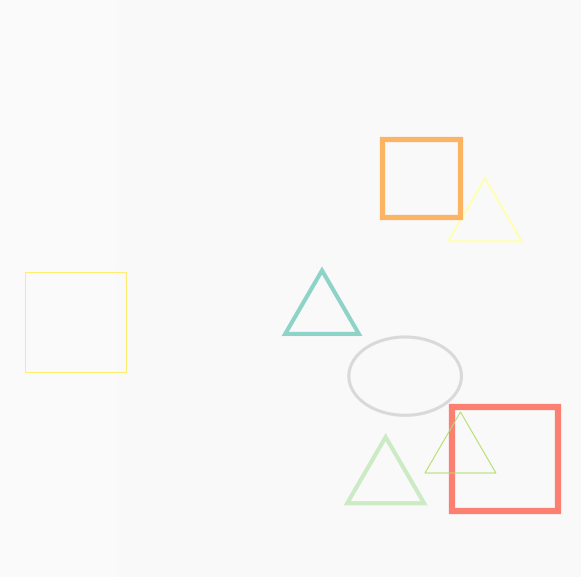[{"shape": "triangle", "thickness": 2, "radius": 0.37, "center": [0.554, 0.457]}, {"shape": "triangle", "thickness": 1, "radius": 0.36, "center": [0.834, 0.618]}, {"shape": "square", "thickness": 3, "radius": 0.45, "center": [0.869, 0.204]}, {"shape": "square", "thickness": 2.5, "radius": 0.34, "center": [0.725, 0.691]}, {"shape": "triangle", "thickness": 0.5, "radius": 0.35, "center": [0.792, 0.215]}, {"shape": "oval", "thickness": 1.5, "radius": 0.48, "center": [0.697, 0.348]}, {"shape": "triangle", "thickness": 2, "radius": 0.38, "center": [0.664, 0.166]}, {"shape": "square", "thickness": 0.5, "radius": 0.43, "center": [0.13, 0.442]}]